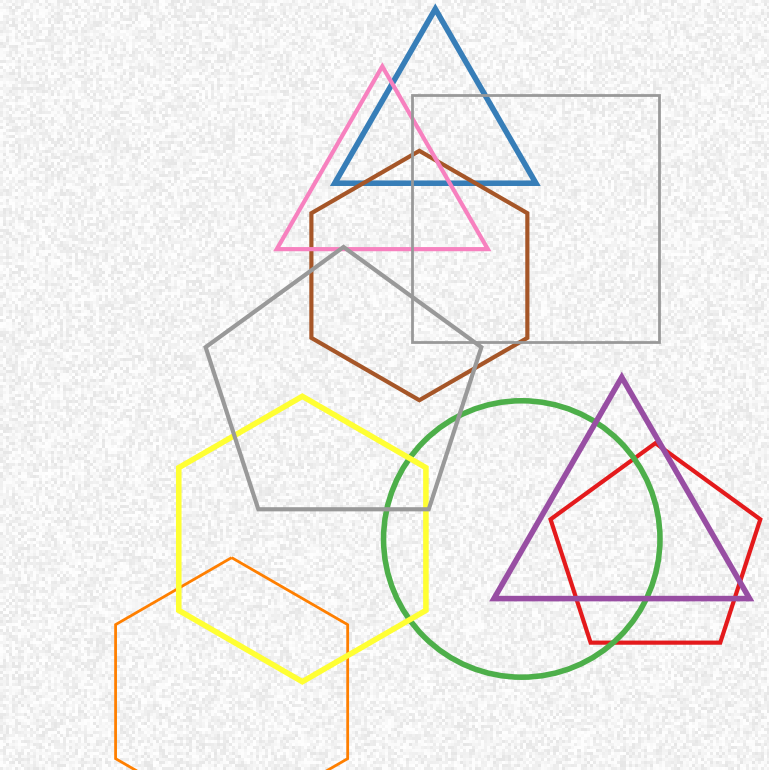[{"shape": "pentagon", "thickness": 1.5, "radius": 0.72, "center": [0.851, 0.281]}, {"shape": "triangle", "thickness": 2, "radius": 0.75, "center": [0.565, 0.837]}, {"shape": "circle", "thickness": 2, "radius": 0.9, "center": [0.678, 0.3]}, {"shape": "triangle", "thickness": 2, "radius": 0.96, "center": [0.807, 0.318]}, {"shape": "hexagon", "thickness": 1, "radius": 0.87, "center": [0.301, 0.102]}, {"shape": "hexagon", "thickness": 2, "radius": 0.93, "center": [0.393, 0.3]}, {"shape": "hexagon", "thickness": 1.5, "radius": 0.81, "center": [0.545, 0.642]}, {"shape": "triangle", "thickness": 1.5, "radius": 0.79, "center": [0.496, 0.756]}, {"shape": "pentagon", "thickness": 1.5, "radius": 0.94, "center": [0.446, 0.491]}, {"shape": "square", "thickness": 1, "radius": 0.8, "center": [0.695, 0.716]}]